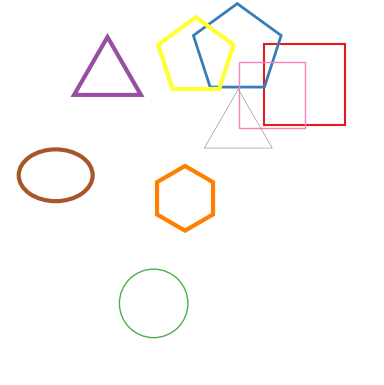[{"shape": "square", "thickness": 1.5, "radius": 0.53, "center": [0.791, 0.78]}, {"shape": "pentagon", "thickness": 2, "radius": 0.6, "center": [0.616, 0.871]}, {"shape": "circle", "thickness": 1, "radius": 0.44, "center": [0.399, 0.212]}, {"shape": "triangle", "thickness": 3, "radius": 0.5, "center": [0.279, 0.804]}, {"shape": "hexagon", "thickness": 3, "radius": 0.42, "center": [0.481, 0.485]}, {"shape": "pentagon", "thickness": 3, "radius": 0.52, "center": [0.509, 0.852]}, {"shape": "oval", "thickness": 3, "radius": 0.48, "center": [0.145, 0.545]}, {"shape": "square", "thickness": 1, "radius": 0.43, "center": [0.706, 0.754]}, {"shape": "triangle", "thickness": 0.5, "radius": 0.51, "center": [0.619, 0.666]}]